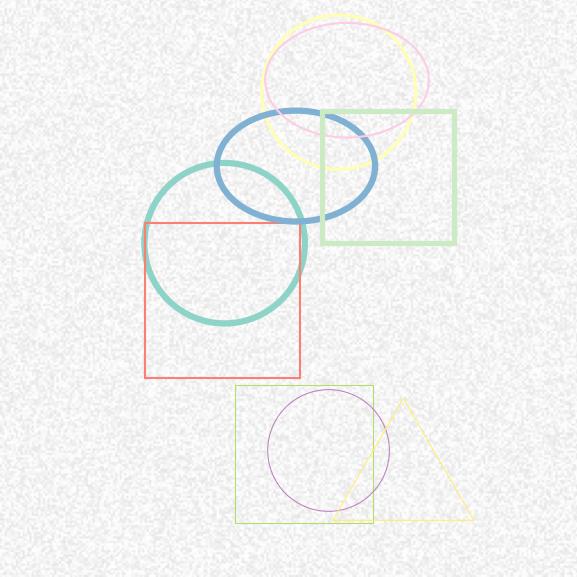[{"shape": "circle", "thickness": 3, "radius": 0.69, "center": [0.389, 0.578]}, {"shape": "circle", "thickness": 1.5, "radius": 0.67, "center": [0.587, 0.84]}, {"shape": "square", "thickness": 1, "radius": 0.67, "center": [0.385, 0.479]}, {"shape": "oval", "thickness": 3, "radius": 0.69, "center": [0.512, 0.712]}, {"shape": "square", "thickness": 0.5, "radius": 0.6, "center": [0.526, 0.213]}, {"shape": "oval", "thickness": 1, "radius": 0.71, "center": [0.601, 0.86]}, {"shape": "circle", "thickness": 0.5, "radius": 0.53, "center": [0.569, 0.219]}, {"shape": "square", "thickness": 2.5, "radius": 0.57, "center": [0.672, 0.693]}, {"shape": "triangle", "thickness": 0.5, "radius": 0.71, "center": [0.699, 0.169]}]